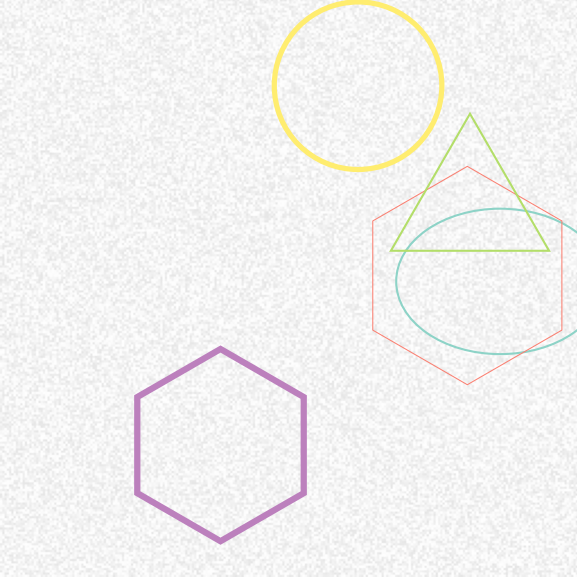[{"shape": "oval", "thickness": 1, "radius": 0.9, "center": [0.866, 0.512]}, {"shape": "hexagon", "thickness": 0.5, "radius": 0.95, "center": [0.809, 0.522]}, {"shape": "triangle", "thickness": 1, "radius": 0.79, "center": [0.814, 0.644]}, {"shape": "hexagon", "thickness": 3, "radius": 0.83, "center": [0.382, 0.228]}, {"shape": "circle", "thickness": 2.5, "radius": 0.73, "center": [0.62, 0.851]}]